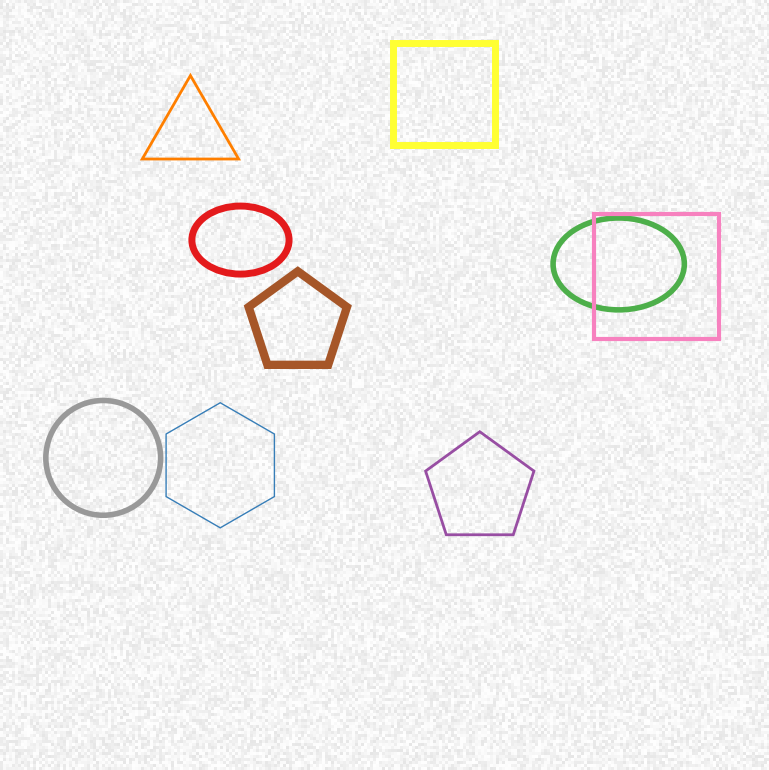[{"shape": "oval", "thickness": 2.5, "radius": 0.32, "center": [0.312, 0.688]}, {"shape": "hexagon", "thickness": 0.5, "radius": 0.41, "center": [0.286, 0.396]}, {"shape": "oval", "thickness": 2, "radius": 0.43, "center": [0.804, 0.657]}, {"shape": "pentagon", "thickness": 1, "radius": 0.37, "center": [0.623, 0.365]}, {"shape": "triangle", "thickness": 1, "radius": 0.36, "center": [0.247, 0.83]}, {"shape": "square", "thickness": 2.5, "radius": 0.33, "center": [0.577, 0.878]}, {"shape": "pentagon", "thickness": 3, "radius": 0.34, "center": [0.387, 0.581]}, {"shape": "square", "thickness": 1.5, "radius": 0.4, "center": [0.853, 0.641]}, {"shape": "circle", "thickness": 2, "radius": 0.37, "center": [0.134, 0.405]}]